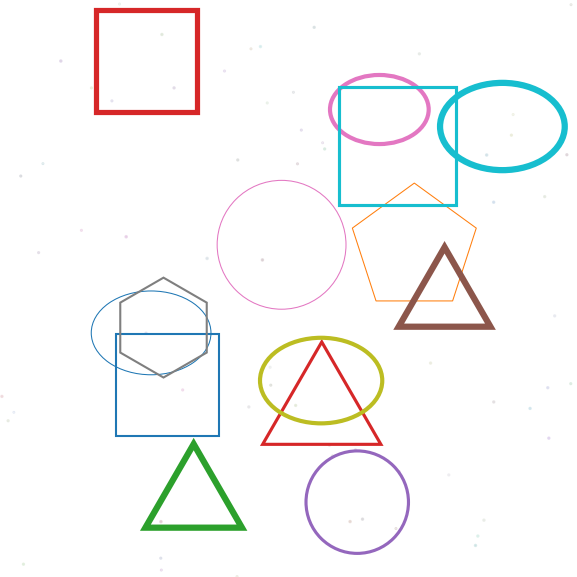[{"shape": "oval", "thickness": 0.5, "radius": 0.52, "center": [0.262, 0.423]}, {"shape": "square", "thickness": 1, "radius": 0.44, "center": [0.29, 0.333]}, {"shape": "pentagon", "thickness": 0.5, "radius": 0.56, "center": [0.717, 0.569]}, {"shape": "triangle", "thickness": 3, "radius": 0.48, "center": [0.335, 0.134]}, {"shape": "square", "thickness": 2.5, "radius": 0.44, "center": [0.254, 0.894]}, {"shape": "triangle", "thickness": 1.5, "radius": 0.59, "center": [0.557, 0.289]}, {"shape": "circle", "thickness": 1.5, "radius": 0.44, "center": [0.619, 0.13]}, {"shape": "triangle", "thickness": 3, "radius": 0.46, "center": [0.77, 0.479]}, {"shape": "oval", "thickness": 2, "radius": 0.43, "center": [0.657, 0.809]}, {"shape": "circle", "thickness": 0.5, "radius": 0.56, "center": [0.488, 0.575]}, {"shape": "hexagon", "thickness": 1, "radius": 0.43, "center": [0.283, 0.432]}, {"shape": "oval", "thickness": 2, "radius": 0.53, "center": [0.556, 0.34]}, {"shape": "oval", "thickness": 3, "radius": 0.54, "center": [0.87, 0.78]}, {"shape": "square", "thickness": 1.5, "radius": 0.51, "center": [0.689, 0.746]}]